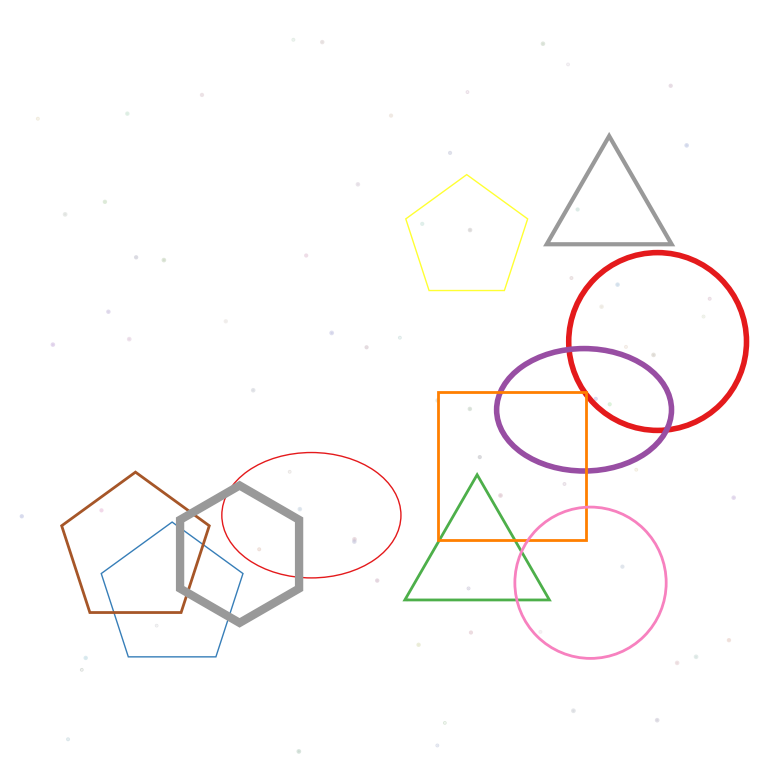[{"shape": "oval", "thickness": 0.5, "radius": 0.58, "center": [0.404, 0.331]}, {"shape": "circle", "thickness": 2, "radius": 0.58, "center": [0.854, 0.556]}, {"shape": "pentagon", "thickness": 0.5, "radius": 0.48, "center": [0.224, 0.225]}, {"shape": "triangle", "thickness": 1, "radius": 0.54, "center": [0.62, 0.275]}, {"shape": "oval", "thickness": 2, "radius": 0.57, "center": [0.759, 0.468]}, {"shape": "square", "thickness": 1, "radius": 0.48, "center": [0.665, 0.395]}, {"shape": "pentagon", "thickness": 0.5, "radius": 0.42, "center": [0.606, 0.69]}, {"shape": "pentagon", "thickness": 1, "radius": 0.5, "center": [0.176, 0.286]}, {"shape": "circle", "thickness": 1, "radius": 0.49, "center": [0.767, 0.243]}, {"shape": "triangle", "thickness": 1.5, "radius": 0.47, "center": [0.791, 0.73]}, {"shape": "hexagon", "thickness": 3, "radius": 0.45, "center": [0.311, 0.28]}]